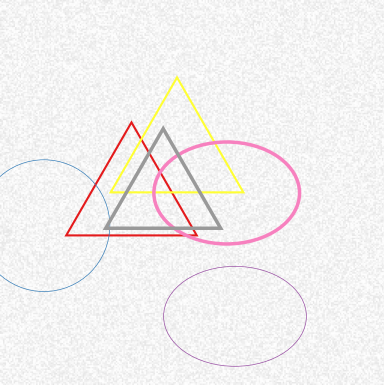[{"shape": "triangle", "thickness": 1.5, "radius": 0.98, "center": [0.341, 0.486]}, {"shape": "circle", "thickness": 0.5, "radius": 0.86, "center": [0.114, 0.414]}, {"shape": "oval", "thickness": 0.5, "radius": 0.93, "center": [0.61, 0.178]}, {"shape": "triangle", "thickness": 1.5, "radius": 1.0, "center": [0.46, 0.6]}, {"shape": "oval", "thickness": 2.5, "radius": 0.95, "center": [0.589, 0.499]}, {"shape": "triangle", "thickness": 2.5, "radius": 0.86, "center": [0.424, 0.493]}]